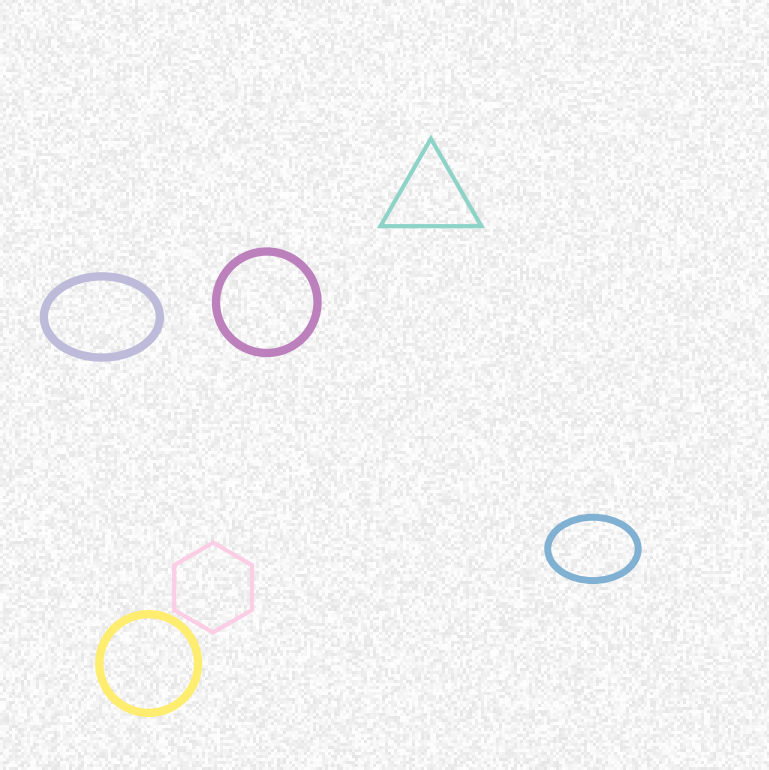[{"shape": "triangle", "thickness": 1.5, "radius": 0.38, "center": [0.56, 0.744]}, {"shape": "oval", "thickness": 3, "radius": 0.38, "center": [0.132, 0.588]}, {"shape": "oval", "thickness": 2.5, "radius": 0.29, "center": [0.77, 0.287]}, {"shape": "hexagon", "thickness": 1.5, "radius": 0.29, "center": [0.277, 0.237]}, {"shape": "circle", "thickness": 3, "radius": 0.33, "center": [0.346, 0.607]}, {"shape": "circle", "thickness": 3, "radius": 0.32, "center": [0.193, 0.138]}]